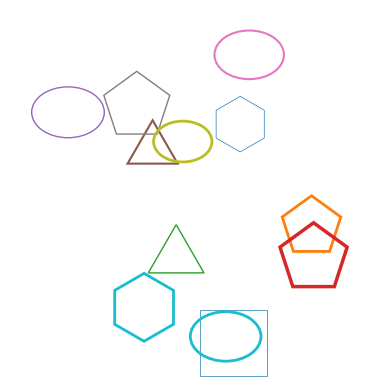[{"shape": "square", "thickness": 0.5, "radius": 0.43, "center": [0.606, 0.109]}, {"shape": "hexagon", "thickness": 0.5, "radius": 0.36, "center": [0.624, 0.678]}, {"shape": "pentagon", "thickness": 2, "radius": 0.4, "center": [0.809, 0.412]}, {"shape": "triangle", "thickness": 1, "radius": 0.42, "center": [0.458, 0.333]}, {"shape": "pentagon", "thickness": 2.5, "radius": 0.46, "center": [0.814, 0.33]}, {"shape": "oval", "thickness": 1, "radius": 0.47, "center": [0.177, 0.708]}, {"shape": "triangle", "thickness": 1.5, "radius": 0.38, "center": [0.396, 0.613]}, {"shape": "oval", "thickness": 1.5, "radius": 0.45, "center": [0.647, 0.858]}, {"shape": "pentagon", "thickness": 1, "radius": 0.45, "center": [0.355, 0.725]}, {"shape": "oval", "thickness": 2, "radius": 0.38, "center": [0.475, 0.632]}, {"shape": "oval", "thickness": 2, "radius": 0.46, "center": [0.586, 0.126]}, {"shape": "hexagon", "thickness": 2, "radius": 0.44, "center": [0.374, 0.202]}]